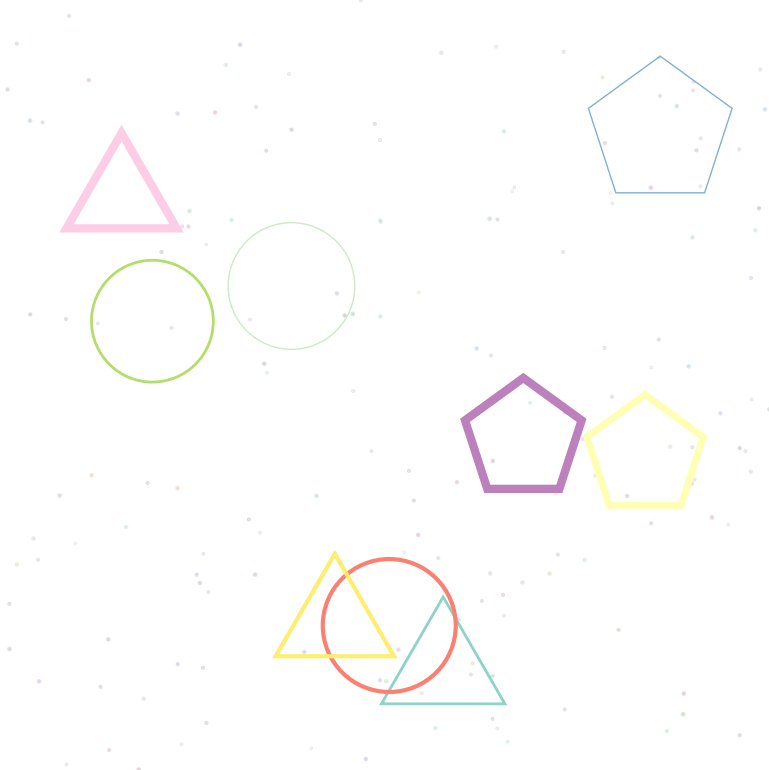[{"shape": "triangle", "thickness": 1, "radius": 0.46, "center": [0.576, 0.132]}, {"shape": "pentagon", "thickness": 2.5, "radius": 0.4, "center": [0.838, 0.408]}, {"shape": "circle", "thickness": 1.5, "radius": 0.43, "center": [0.506, 0.188]}, {"shape": "pentagon", "thickness": 0.5, "radius": 0.49, "center": [0.857, 0.829]}, {"shape": "circle", "thickness": 1, "radius": 0.4, "center": [0.198, 0.583]}, {"shape": "triangle", "thickness": 3, "radius": 0.41, "center": [0.158, 0.745]}, {"shape": "pentagon", "thickness": 3, "radius": 0.4, "center": [0.68, 0.43]}, {"shape": "circle", "thickness": 0.5, "radius": 0.41, "center": [0.379, 0.629]}, {"shape": "triangle", "thickness": 1.5, "radius": 0.44, "center": [0.435, 0.192]}]